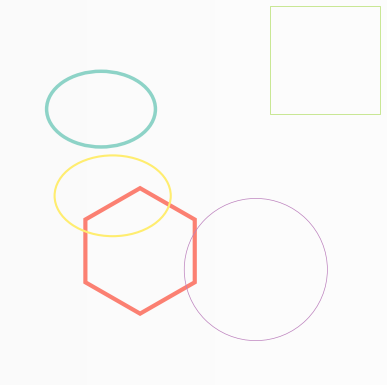[{"shape": "oval", "thickness": 2.5, "radius": 0.7, "center": [0.261, 0.717]}, {"shape": "hexagon", "thickness": 3, "radius": 0.81, "center": [0.361, 0.348]}, {"shape": "square", "thickness": 0.5, "radius": 0.71, "center": [0.839, 0.844]}, {"shape": "circle", "thickness": 0.5, "radius": 0.92, "center": [0.66, 0.3]}, {"shape": "oval", "thickness": 1.5, "radius": 0.75, "center": [0.291, 0.491]}]